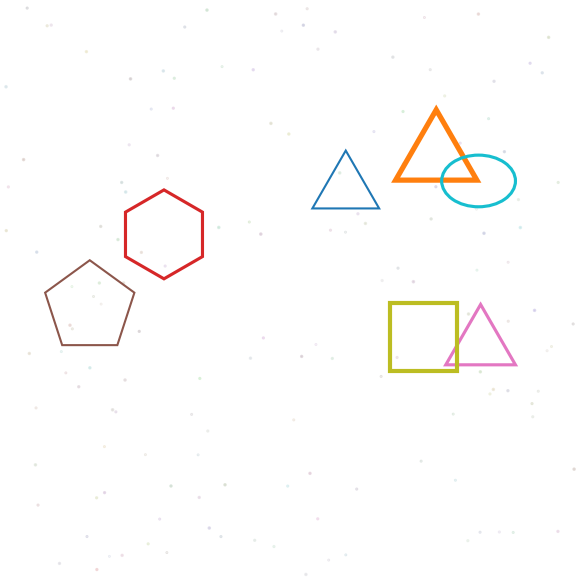[{"shape": "triangle", "thickness": 1, "radius": 0.33, "center": [0.599, 0.672]}, {"shape": "triangle", "thickness": 2.5, "radius": 0.41, "center": [0.755, 0.728]}, {"shape": "hexagon", "thickness": 1.5, "radius": 0.38, "center": [0.284, 0.593]}, {"shape": "pentagon", "thickness": 1, "radius": 0.41, "center": [0.155, 0.467]}, {"shape": "triangle", "thickness": 1.5, "radius": 0.35, "center": [0.832, 0.402]}, {"shape": "square", "thickness": 2, "radius": 0.29, "center": [0.734, 0.416]}, {"shape": "oval", "thickness": 1.5, "radius": 0.32, "center": [0.829, 0.686]}]